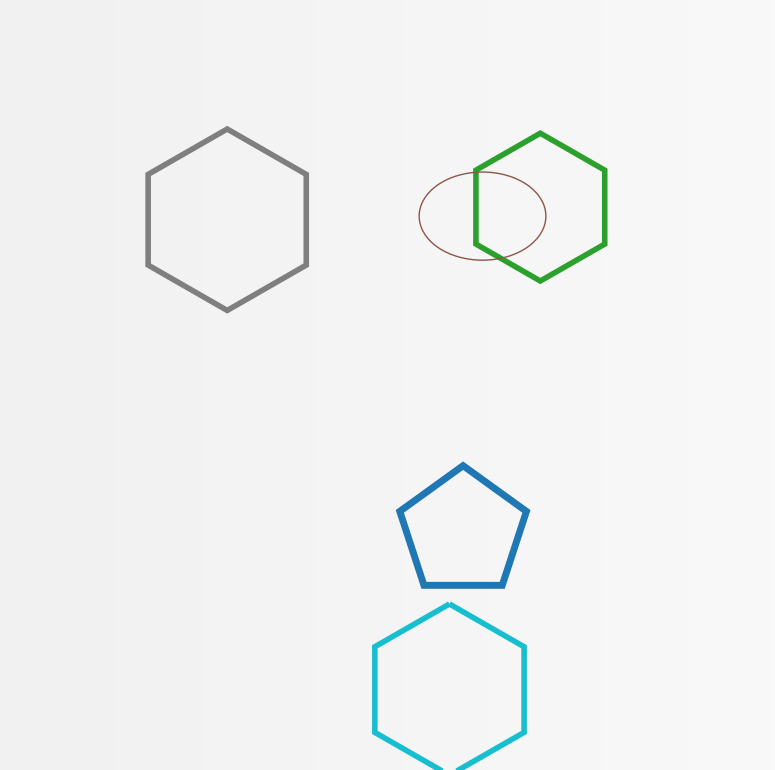[{"shape": "pentagon", "thickness": 2.5, "radius": 0.43, "center": [0.598, 0.309]}, {"shape": "hexagon", "thickness": 2, "radius": 0.48, "center": [0.697, 0.731]}, {"shape": "oval", "thickness": 0.5, "radius": 0.41, "center": [0.623, 0.719]}, {"shape": "hexagon", "thickness": 2, "radius": 0.59, "center": [0.293, 0.715]}, {"shape": "hexagon", "thickness": 2, "radius": 0.56, "center": [0.58, 0.104]}]